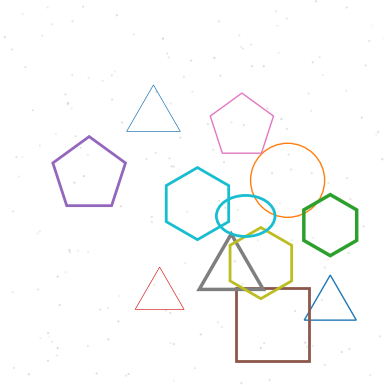[{"shape": "triangle", "thickness": 1, "radius": 0.39, "center": [0.858, 0.207]}, {"shape": "triangle", "thickness": 0.5, "radius": 0.4, "center": [0.399, 0.699]}, {"shape": "circle", "thickness": 1, "radius": 0.48, "center": [0.747, 0.532]}, {"shape": "hexagon", "thickness": 2.5, "radius": 0.4, "center": [0.858, 0.415]}, {"shape": "triangle", "thickness": 0.5, "radius": 0.37, "center": [0.415, 0.233]}, {"shape": "pentagon", "thickness": 2, "radius": 0.5, "center": [0.232, 0.546]}, {"shape": "square", "thickness": 2, "radius": 0.47, "center": [0.707, 0.158]}, {"shape": "pentagon", "thickness": 1, "radius": 0.43, "center": [0.628, 0.672]}, {"shape": "triangle", "thickness": 2.5, "radius": 0.48, "center": [0.601, 0.296]}, {"shape": "hexagon", "thickness": 2, "radius": 0.46, "center": [0.678, 0.317]}, {"shape": "oval", "thickness": 2, "radius": 0.38, "center": [0.638, 0.439]}, {"shape": "hexagon", "thickness": 2, "radius": 0.47, "center": [0.513, 0.471]}]